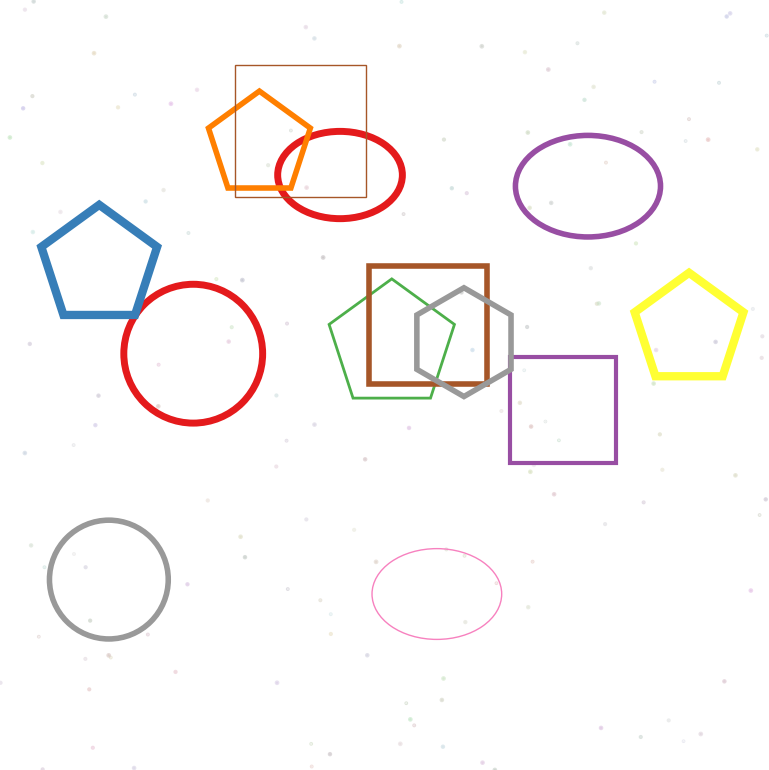[{"shape": "oval", "thickness": 2.5, "radius": 0.4, "center": [0.442, 0.773]}, {"shape": "circle", "thickness": 2.5, "radius": 0.45, "center": [0.251, 0.541]}, {"shape": "pentagon", "thickness": 3, "radius": 0.4, "center": [0.129, 0.655]}, {"shape": "pentagon", "thickness": 1, "radius": 0.43, "center": [0.509, 0.552]}, {"shape": "square", "thickness": 1.5, "radius": 0.34, "center": [0.731, 0.468]}, {"shape": "oval", "thickness": 2, "radius": 0.47, "center": [0.764, 0.758]}, {"shape": "pentagon", "thickness": 2, "radius": 0.35, "center": [0.337, 0.812]}, {"shape": "pentagon", "thickness": 3, "radius": 0.37, "center": [0.895, 0.571]}, {"shape": "square", "thickness": 2, "radius": 0.38, "center": [0.555, 0.577]}, {"shape": "square", "thickness": 0.5, "radius": 0.43, "center": [0.39, 0.83]}, {"shape": "oval", "thickness": 0.5, "radius": 0.42, "center": [0.567, 0.229]}, {"shape": "hexagon", "thickness": 2, "radius": 0.35, "center": [0.603, 0.556]}, {"shape": "circle", "thickness": 2, "radius": 0.39, "center": [0.141, 0.247]}]